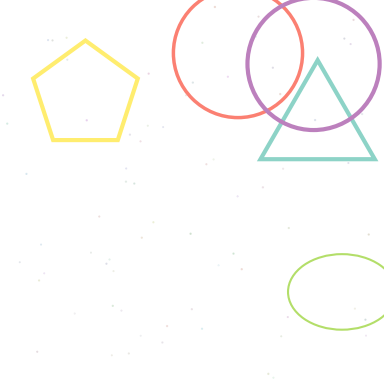[{"shape": "triangle", "thickness": 3, "radius": 0.86, "center": [0.825, 0.672]}, {"shape": "circle", "thickness": 2.5, "radius": 0.84, "center": [0.618, 0.862]}, {"shape": "oval", "thickness": 1.5, "radius": 0.7, "center": [0.888, 0.242]}, {"shape": "circle", "thickness": 3, "radius": 0.86, "center": [0.814, 0.834]}, {"shape": "pentagon", "thickness": 3, "radius": 0.71, "center": [0.222, 0.752]}]